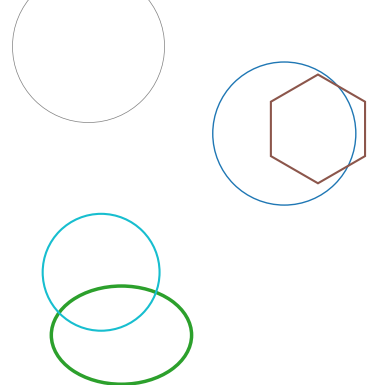[{"shape": "circle", "thickness": 1, "radius": 0.93, "center": [0.738, 0.653]}, {"shape": "oval", "thickness": 2.5, "radius": 0.91, "center": [0.315, 0.13]}, {"shape": "hexagon", "thickness": 1.5, "radius": 0.71, "center": [0.826, 0.665]}, {"shape": "circle", "thickness": 0.5, "radius": 0.99, "center": [0.23, 0.879]}, {"shape": "circle", "thickness": 1.5, "radius": 0.76, "center": [0.263, 0.293]}]